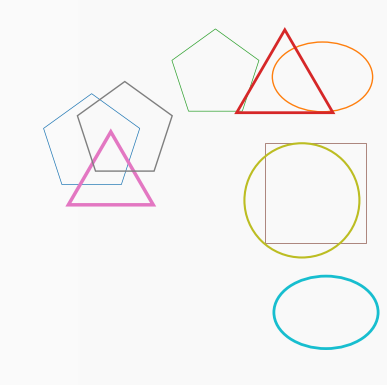[{"shape": "pentagon", "thickness": 0.5, "radius": 0.65, "center": [0.237, 0.626]}, {"shape": "oval", "thickness": 1, "radius": 0.65, "center": [0.832, 0.8]}, {"shape": "pentagon", "thickness": 0.5, "radius": 0.59, "center": [0.556, 0.807]}, {"shape": "triangle", "thickness": 2, "radius": 0.72, "center": [0.735, 0.779]}, {"shape": "square", "thickness": 0.5, "radius": 0.65, "center": [0.815, 0.498]}, {"shape": "triangle", "thickness": 2.5, "radius": 0.63, "center": [0.286, 0.531]}, {"shape": "pentagon", "thickness": 1, "radius": 0.64, "center": [0.322, 0.66]}, {"shape": "circle", "thickness": 1.5, "radius": 0.74, "center": [0.779, 0.48]}, {"shape": "oval", "thickness": 2, "radius": 0.67, "center": [0.841, 0.189]}]